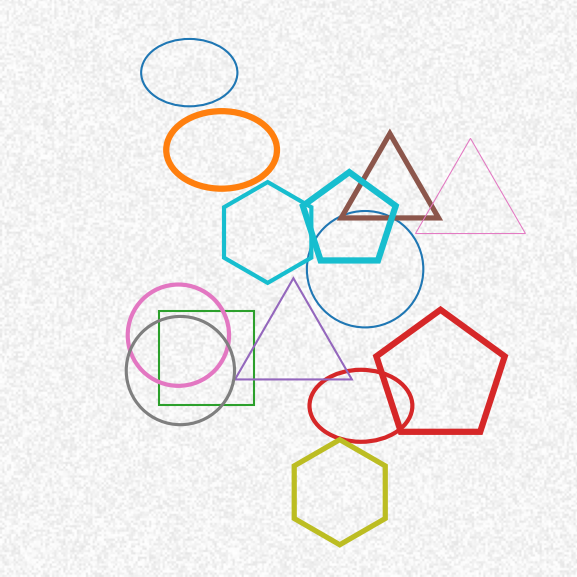[{"shape": "circle", "thickness": 1, "radius": 0.5, "center": [0.632, 0.533]}, {"shape": "oval", "thickness": 1, "radius": 0.42, "center": [0.328, 0.873]}, {"shape": "oval", "thickness": 3, "radius": 0.48, "center": [0.384, 0.74]}, {"shape": "square", "thickness": 1, "radius": 0.41, "center": [0.357, 0.379]}, {"shape": "pentagon", "thickness": 3, "radius": 0.58, "center": [0.763, 0.346]}, {"shape": "oval", "thickness": 2, "radius": 0.45, "center": [0.625, 0.296]}, {"shape": "triangle", "thickness": 1, "radius": 0.58, "center": [0.508, 0.401]}, {"shape": "triangle", "thickness": 2.5, "radius": 0.49, "center": [0.675, 0.67]}, {"shape": "circle", "thickness": 2, "radius": 0.44, "center": [0.309, 0.419]}, {"shape": "triangle", "thickness": 0.5, "radius": 0.55, "center": [0.815, 0.65]}, {"shape": "circle", "thickness": 1.5, "radius": 0.47, "center": [0.312, 0.357]}, {"shape": "hexagon", "thickness": 2.5, "radius": 0.46, "center": [0.588, 0.147]}, {"shape": "pentagon", "thickness": 3, "radius": 0.42, "center": [0.605, 0.617]}, {"shape": "hexagon", "thickness": 2, "radius": 0.44, "center": [0.464, 0.597]}]